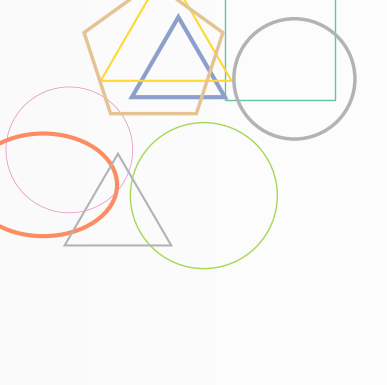[{"shape": "square", "thickness": 1, "radius": 0.71, "center": [0.723, 0.883]}, {"shape": "oval", "thickness": 3, "radius": 0.95, "center": [0.112, 0.52]}, {"shape": "triangle", "thickness": 3, "radius": 0.69, "center": [0.46, 0.817]}, {"shape": "circle", "thickness": 0.5, "radius": 0.82, "center": [0.179, 0.611]}, {"shape": "circle", "thickness": 1, "radius": 0.95, "center": [0.526, 0.492]}, {"shape": "triangle", "thickness": 1.5, "radius": 0.97, "center": [0.429, 0.888]}, {"shape": "pentagon", "thickness": 2.5, "radius": 0.94, "center": [0.396, 0.857]}, {"shape": "circle", "thickness": 2.5, "radius": 0.78, "center": [0.76, 0.795]}, {"shape": "triangle", "thickness": 1.5, "radius": 0.79, "center": [0.304, 0.442]}]